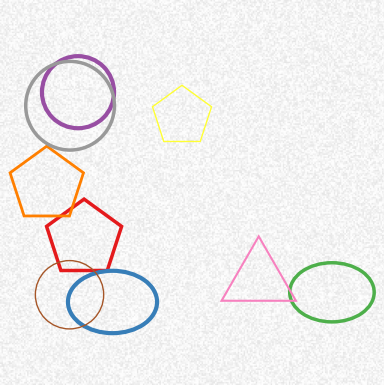[{"shape": "pentagon", "thickness": 2.5, "radius": 0.51, "center": [0.218, 0.38]}, {"shape": "oval", "thickness": 3, "radius": 0.58, "center": [0.292, 0.216]}, {"shape": "oval", "thickness": 2.5, "radius": 0.55, "center": [0.862, 0.241]}, {"shape": "circle", "thickness": 3, "radius": 0.47, "center": [0.203, 0.761]}, {"shape": "pentagon", "thickness": 2, "radius": 0.5, "center": [0.121, 0.52]}, {"shape": "pentagon", "thickness": 1, "radius": 0.4, "center": [0.473, 0.698]}, {"shape": "circle", "thickness": 1, "radius": 0.44, "center": [0.181, 0.234]}, {"shape": "triangle", "thickness": 1.5, "radius": 0.56, "center": [0.672, 0.275]}, {"shape": "circle", "thickness": 2.5, "radius": 0.58, "center": [0.182, 0.725]}]